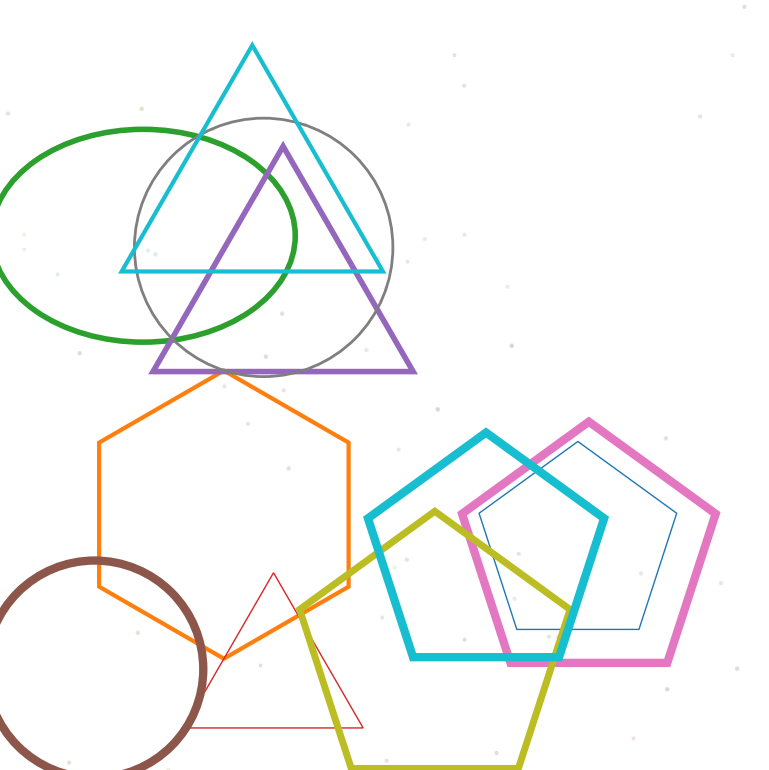[{"shape": "pentagon", "thickness": 0.5, "radius": 0.67, "center": [0.75, 0.292]}, {"shape": "hexagon", "thickness": 1.5, "radius": 0.94, "center": [0.291, 0.332]}, {"shape": "oval", "thickness": 2, "radius": 0.99, "center": [0.186, 0.694]}, {"shape": "triangle", "thickness": 0.5, "radius": 0.67, "center": [0.355, 0.122]}, {"shape": "triangle", "thickness": 2, "radius": 0.98, "center": [0.368, 0.615]}, {"shape": "circle", "thickness": 3, "radius": 0.71, "center": [0.123, 0.131]}, {"shape": "pentagon", "thickness": 3, "radius": 0.87, "center": [0.765, 0.279]}, {"shape": "circle", "thickness": 1, "radius": 0.84, "center": [0.342, 0.679]}, {"shape": "pentagon", "thickness": 2.5, "radius": 0.92, "center": [0.565, 0.151]}, {"shape": "pentagon", "thickness": 3, "radius": 0.81, "center": [0.631, 0.277]}, {"shape": "triangle", "thickness": 1.5, "radius": 0.98, "center": [0.328, 0.745]}]